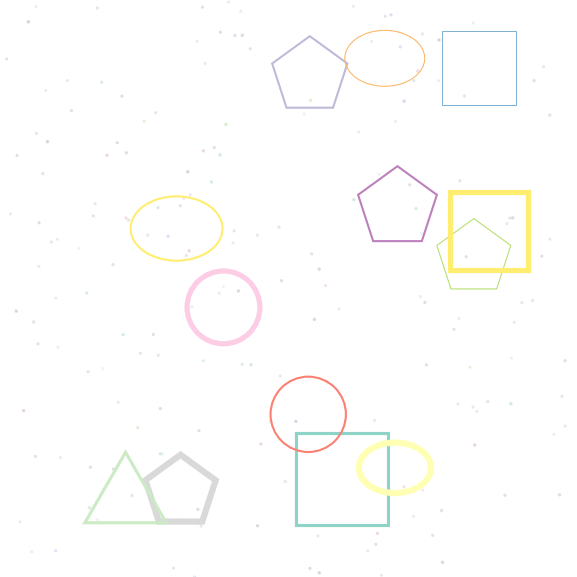[{"shape": "square", "thickness": 1.5, "radius": 0.4, "center": [0.592, 0.17]}, {"shape": "oval", "thickness": 3, "radius": 0.31, "center": [0.684, 0.189]}, {"shape": "pentagon", "thickness": 1, "radius": 0.34, "center": [0.536, 0.868]}, {"shape": "circle", "thickness": 1, "radius": 0.33, "center": [0.534, 0.282]}, {"shape": "square", "thickness": 0.5, "radius": 0.32, "center": [0.829, 0.882]}, {"shape": "oval", "thickness": 0.5, "radius": 0.35, "center": [0.666, 0.898]}, {"shape": "pentagon", "thickness": 0.5, "radius": 0.34, "center": [0.82, 0.553]}, {"shape": "circle", "thickness": 2.5, "radius": 0.32, "center": [0.387, 0.467]}, {"shape": "pentagon", "thickness": 3, "radius": 0.32, "center": [0.313, 0.148]}, {"shape": "pentagon", "thickness": 1, "radius": 0.36, "center": [0.688, 0.64]}, {"shape": "triangle", "thickness": 1.5, "radius": 0.41, "center": [0.217, 0.135]}, {"shape": "square", "thickness": 2.5, "radius": 0.34, "center": [0.847, 0.6]}, {"shape": "oval", "thickness": 1, "radius": 0.4, "center": [0.306, 0.603]}]